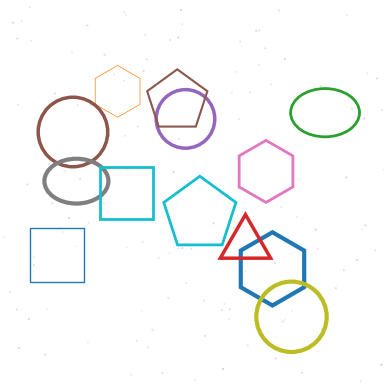[{"shape": "hexagon", "thickness": 3, "radius": 0.48, "center": [0.708, 0.302]}, {"shape": "square", "thickness": 1, "radius": 0.35, "center": [0.148, 0.338]}, {"shape": "hexagon", "thickness": 0.5, "radius": 0.34, "center": [0.306, 0.763]}, {"shape": "oval", "thickness": 2, "radius": 0.45, "center": [0.844, 0.707]}, {"shape": "triangle", "thickness": 2.5, "radius": 0.38, "center": [0.638, 0.367]}, {"shape": "circle", "thickness": 2.5, "radius": 0.38, "center": [0.482, 0.691]}, {"shape": "circle", "thickness": 2.5, "radius": 0.45, "center": [0.189, 0.657]}, {"shape": "pentagon", "thickness": 1.5, "radius": 0.41, "center": [0.46, 0.738]}, {"shape": "hexagon", "thickness": 2, "radius": 0.4, "center": [0.691, 0.555]}, {"shape": "oval", "thickness": 3, "radius": 0.42, "center": [0.198, 0.529]}, {"shape": "circle", "thickness": 3, "radius": 0.46, "center": [0.757, 0.177]}, {"shape": "pentagon", "thickness": 2, "radius": 0.49, "center": [0.519, 0.444]}, {"shape": "square", "thickness": 2, "radius": 0.34, "center": [0.329, 0.498]}]